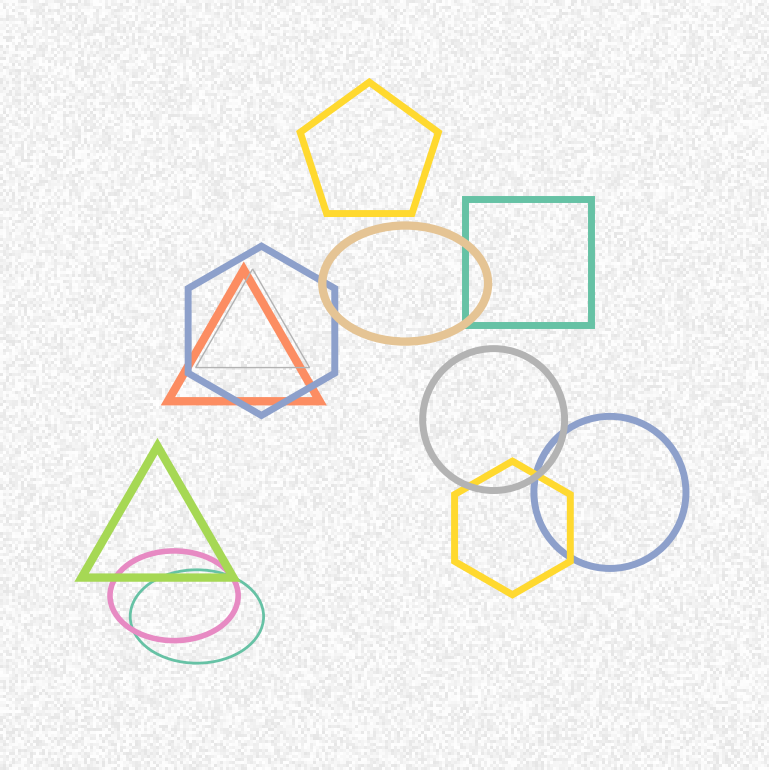[{"shape": "square", "thickness": 2.5, "radius": 0.41, "center": [0.686, 0.659]}, {"shape": "oval", "thickness": 1, "radius": 0.43, "center": [0.256, 0.199]}, {"shape": "triangle", "thickness": 3, "radius": 0.57, "center": [0.317, 0.536]}, {"shape": "hexagon", "thickness": 2.5, "radius": 0.55, "center": [0.34, 0.57]}, {"shape": "circle", "thickness": 2.5, "radius": 0.49, "center": [0.792, 0.36]}, {"shape": "oval", "thickness": 2, "radius": 0.42, "center": [0.226, 0.226]}, {"shape": "triangle", "thickness": 3, "radius": 0.57, "center": [0.205, 0.307]}, {"shape": "pentagon", "thickness": 2.5, "radius": 0.47, "center": [0.48, 0.799]}, {"shape": "hexagon", "thickness": 2.5, "radius": 0.43, "center": [0.666, 0.314]}, {"shape": "oval", "thickness": 3, "radius": 0.54, "center": [0.526, 0.632]}, {"shape": "circle", "thickness": 2.5, "radius": 0.46, "center": [0.641, 0.455]}, {"shape": "triangle", "thickness": 0.5, "radius": 0.43, "center": [0.328, 0.565]}]